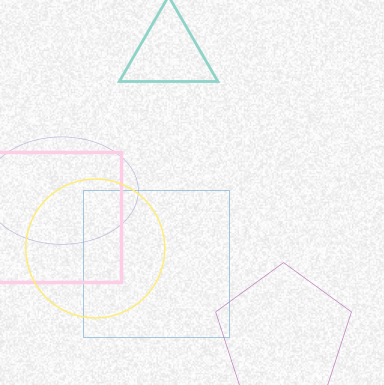[{"shape": "triangle", "thickness": 2, "radius": 0.74, "center": [0.438, 0.862]}, {"shape": "oval", "thickness": 0.5, "radius": 1.0, "center": [0.16, 0.505]}, {"shape": "square", "thickness": 0.5, "radius": 0.95, "center": [0.406, 0.316]}, {"shape": "square", "thickness": 2.5, "radius": 0.85, "center": [0.146, 0.437]}, {"shape": "pentagon", "thickness": 0.5, "radius": 0.93, "center": [0.736, 0.133]}, {"shape": "circle", "thickness": 1, "radius": 0.9, "center": [0.247, 0.355]}]